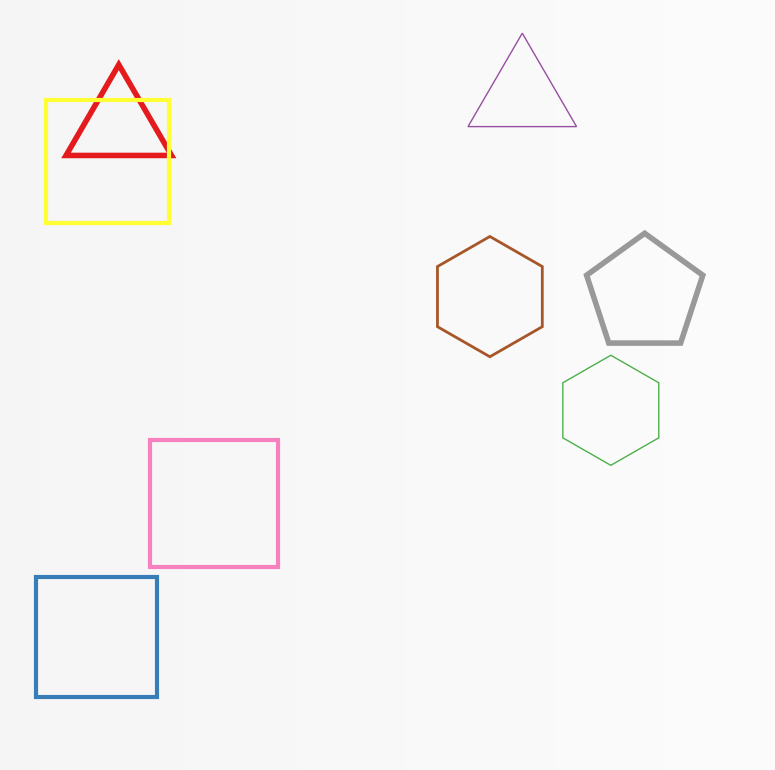[{"shape": "triangle", "thickness": 2, "radius": 0.39, "center": [0.153, 0.837]}, {"shape": "square", "thickness": 1.5, "radius": 0.39, "center": [0.124, 0.173]}, {"shape": "hexagon", "thickness": 0.5, "radius": 0.36, "center": [0.788, 0.467]}, {"shape": "triangle", "thickness": 0.5, "radius": 0.4, "center": [0.674, 0.876]}, {"shape": "square", "thickness": 1.5, "radius": 0.4, "center": [0.139, 0.79]}, {"shape": "hexagon", "thickness": 1, "radius": 0.39, "center": [0.632, 0.615]}, {"shape": "square", "thickness": 1.5, "radius": 0.41, "center": [0.276, 0.346]}, {"shape": "pentagon", "thickness": 2, "radius": 0.39, "center": [0.832, 0.618]}]